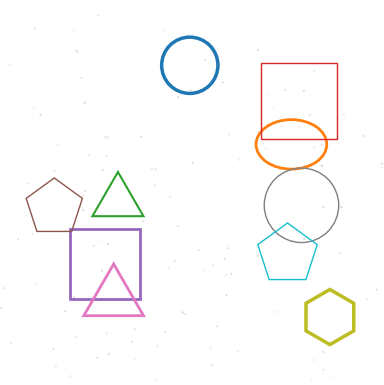[{"shape": "circle", "thickness": 2.5, "radius": 0.37, "center": [0.493, 0.83]}, {"shape": "oval", "thickness": 2, "radius": 0.46, "center": [0.757, 0.625]}, {"shape": "triangle", "thickness": 1.5, "radius": 0.38, "center": [0.306, 0.477]}, {"shape": "square", "thickness": 1, "radius": 0.49, "center": [0.776, 0.738]}, {"shape": "square", "thickness": 2, "radius": 0.46, "center": [0.272, 0.315]}, {"shape": "pentagon", "thickness": 1, "radius": 0.38, "center": [0.141, 0.461]}, {"shape": "triangle", "thickness": 2, "radius": 0.45, "center": [0.295, 0.225]}, {"shape": "circle", "thickness": 1, "radius": 0.48, "center": [0.783, 0.467]}, {"shape": "hexagon", "thickness": 2.5, "radius": 0.36, "center": [0.857, 0.177]}, {"shape": "pentagon", "thickness": 1, "radius": 0.41, "center": [0.747, 0.34]}]